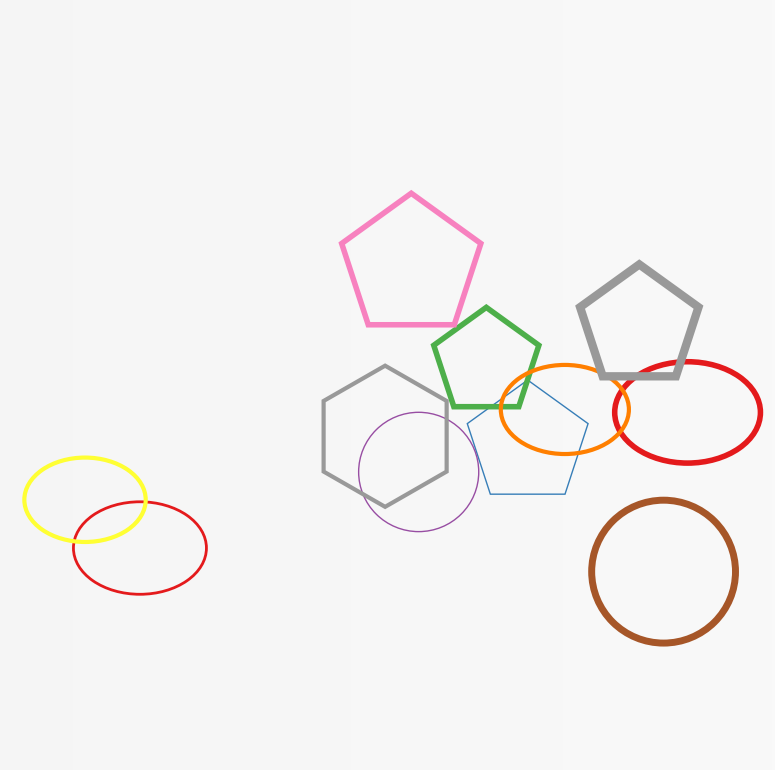[{"shape": "oval", "thickness": 2, "radius": 0.47, "center": [0.887, 0.464]}, {"shape": "oval", "thickness": 1, "radius": 0.43, "center": [0.181, 0.288]}, {"shape": "pentagon", "thickness": 0.5, "radius": 0.41, "center": [0.681, 0.425]}, {"shape": "pentagon", "thickness": 2, "radius": 0.36, "center": [0.627, 0.53]}, {"shape": "circle", "thickness": 0.5, "radius": 0.39, "center": [0.54, 0.387]}, {"shape": "oval", "thickness": 1.5, "radius": 0.41, "center": [0.729, 0.468]}, {"shape": "oval", "thickness": 1.5, "radius": 0.39, "center": [0.11, 0.351]}, {"shape": "circle", "thickness": 2.5, "radius": 0.46, "center": [0.856, 0.258]}, {"shape": "pentagon", "thickness": 2, "radius": 0.47, "center": [0.531, 0.655]}, {"shape": "hexagon", "thickness": 1.5, "radius": 0.46, "center": [0.497, 0.433]}, {"shape": "pentagon", "thickness": 3, "radius": 0.4, "center": [0.825, 0.576]}]